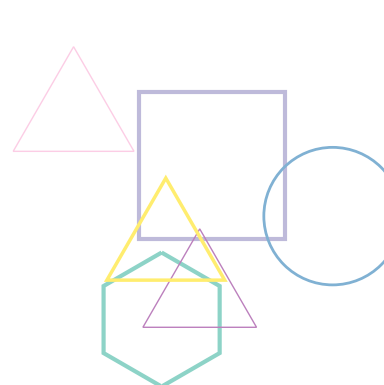[{"shape": "hexagon", "thickness": 3, "radius": 0.87, "center": [0.42, 0.17]}, {"shape": "square", "thickness": 3, "radius": 0.95, "center": [0.55, 0.57]}, {"shape": "circle", "thickness": 2, "radius": 0.89, "center": [0.864, 0.439]}, {"shape": "triangle", "thickness": 1, "radius": 0.91, "center": [0.191, 0.698]}, {"shape": "triangle", "thickness": 1, "radius": 0.85, "center": [0.519, 0.235]}, {"shape": "triangle", "thickness": 2.5, "radius": 0.88, "center": [0.431, 0.361]}]